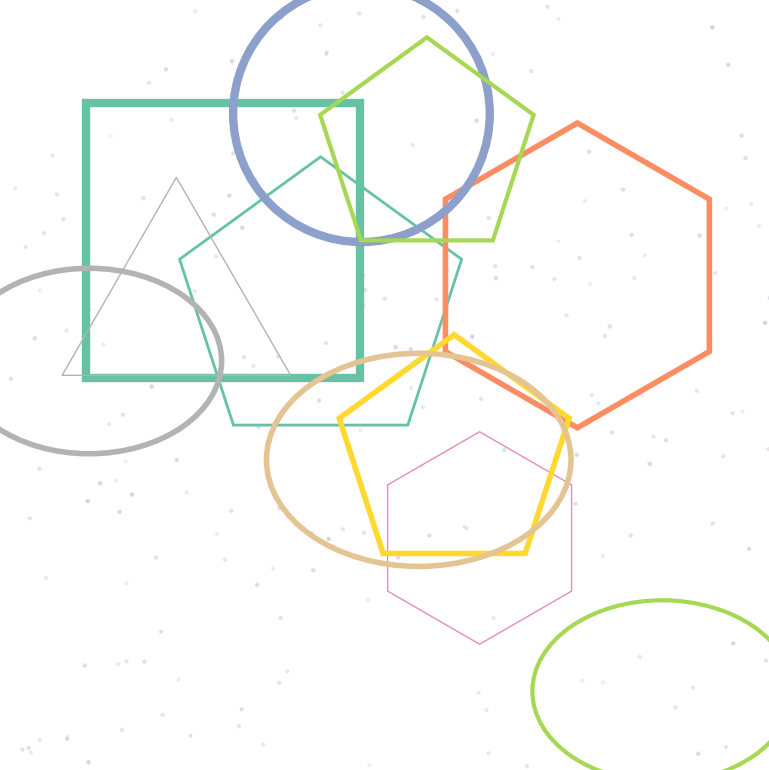[{"shape": "pentagon", "thickness": 1, "radius": 0.96, "center": [0.416, 0.604]}, {"shape": "square", "thickness": 3, "radius": 0.89, "center": [0.29, 0.688]}, {"shape": "hexagon", "thickness": 2, "radius": 0.99, "center": [0.75, 0.642]}, {"shape": "circle", "thickness": 3, "radius": 0.83, "center": [0.469, 0.852]}, {"shape": "hexagon", "thickness": 0.5, "radius": 0.69, "center": [0.623, 0.301]}, {"shape": "pentagon", "thickness": 1.5, "radius": 0.73, "center": [0.554, 0.806]}, {"shape": "oval", "thickness": 1.5, "radius": 0.84, "center": [0.86, 0.102]}, {"shape": "pentagon", "thickness": 2, "radius": 0.79, "center": [0.59, 0.408]}, {"shape": "oval", "thickness": 2, "radius": 0.99, "center": [0.544, 0.403]}, {"shape": "oval", "thickness": 2, "radius": 0.86, "center": [0.116, 0.531]}, {"shape": "triangle", "thickness": 0.5, "radius": 0.86, "center": [0.229, 0.598]}]